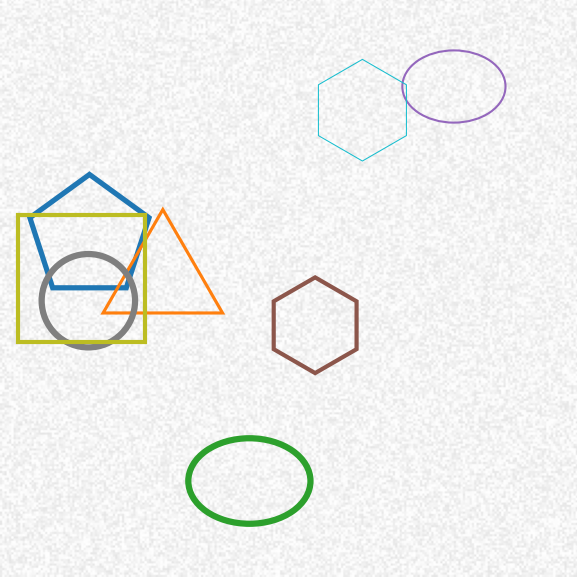[{"shape": "pentagon", "thickness": 2.5, "radius": 0.54, "center": [0.155, 0.589]}, {"shape": "triangle", "thickness": 1.5, "radius": 0.6, "center": [0.282, 0.517]}, {"shape": "oval", "thickness": 3, "radius": 0.53, "center": [0.432, 0.166]}, {"shape": "oval", "thickness": 1, "radius": 0.45, "center": [0.786, 0.849]}, {"shape": "hexagon", "thickness": 2, "radius": 0.41, "center": [0.546, 0.436]}, {"shape": "circle", "thickness": 3, "radius": 0.4, "center": [0.153, 0.478]}, {"shape": "square", "thickness": 2, "radius": 0.55, "center": [0.14, 0.517]}, {"shape": "hexagon", "thickness": 0.5, "radius": 0.44, "center": [0.628, 0.808]}]